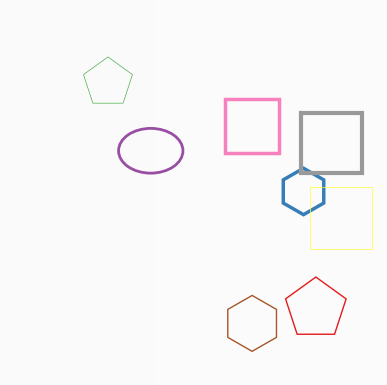[{"shape": "pentagon", "thickness": 1, "radius": 0.41, "center": [0.815, 0.198]}, {"shape": "hexagon", "thickness": 2.5, "radius": 0.3, "center": [0.783, 0.503]}, {"shape": "pentagon", "thickness": 0.5, "radius": 0.33, "center": [0.279, 0.786]}, {"shape": "oval", "thickness": 2, "radius": 0.42, "center": [0.389, 0.608]}, {"shape": "square", "thickness": 0.5, "radius": 0.4, "center": [0.88, 0.433]}, {"shape": "hexagon", "thickness": 1, "radius": 0.36, "center": [0.651, 0.16]}, {"shape": "square", "thickness": 2.5, "radius": 0.35, "center": [0.65, 0.673]}, {"shape": "square", "thickness": 3, "radius": 0.39, "center": [0.856, 0.628]}]